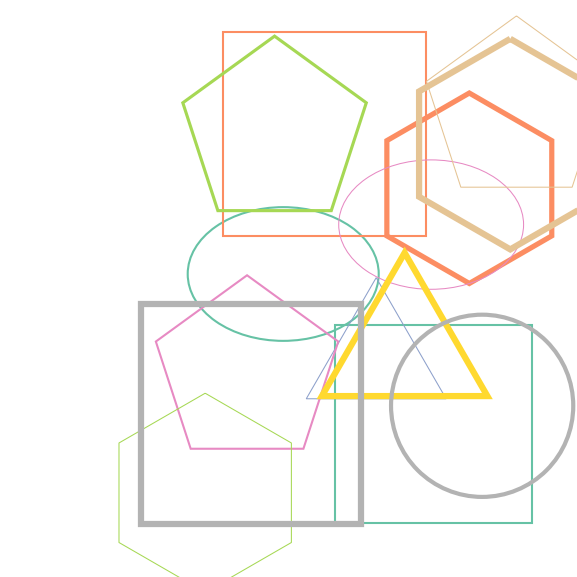[{"shape": "oval", "thickness": 1, "radius": 0.83, "center": [0.49, 0.525]}, {"shape": "square", "thickness": 1, "radius": 0.85, "center": [0.75, 0.265]}, {"shape": "hexagon", "thickness": 2.5, "radius": 0.82, "center": [0.813, 0.673]}, {"shape": "square", "thickness": 1, "radius": 0.88, "center": [0.562, 0.767]}, {"shape": "triangle", "thickness": 0.5, "radius": 0.7, "center": [0.651, 0.379]}, {"shape": "oval", "thickness": 0.5, "radius": 0.8, "center": [0.747, 0.61]}, {"shape": "pentagon", "thickness": 1, "radius": 0.83, "center": [0.428, 0.356]}, {"shape": "pentagon", "thickness": 1.5, "radius": 0.84, "center": [0.475, 0.77]}, {"shape": "hexagon", "thickness": 0.5, "radius": 0.86, "center": [0.355, 0.146]}, {"shape": "triangle", "thickness": 3, "radius": 0.83, "center": [0.701, 0.396]}, {"shape": "hexagon", "thickness": 3, "radius": 0.91, "center": [0.884, 0.75]}, {"shape": "pentagon", "thickness": 0.5, "radius": 0.82, "center": [0.894, 0.808]}, {"shape": "square", "thickness": 3, "radius": 0.95, "center": [0.435, 0.282]}, {"shape": "circle", "thickness": 2, "radius": 0.79, "center": [0.835, 0.296]}]